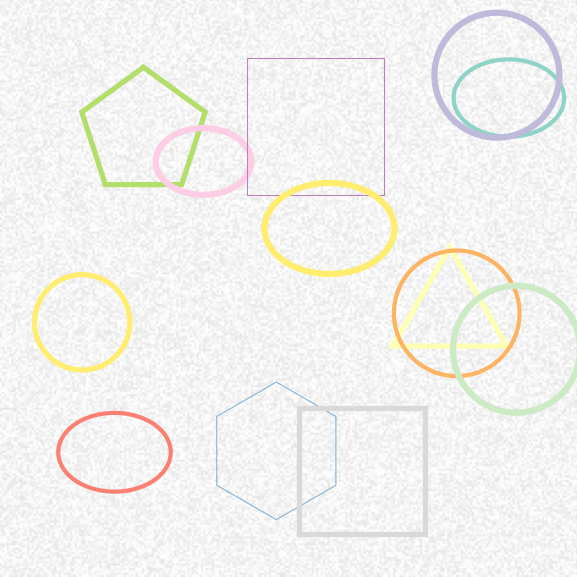[{"shape": "oval", "thickness": 2, "radius": 0.48, "center": [0.881, 0.829]}, {"shape": "triangle", "thickness": 2.5, "radius": 0.57, "center": [0.779, 0.457]}, {"shape": "circle", "thickness": 3, "radius": 0.54, "center": [0.86, 0.869]}, {"shape": "oval", "thickness": 2, "radius": 0.49, "center": [0.198, 0.216]}, {"shape": "hexagon", "thickness": 0.5, "radius": 0.6, "center": [0.478, 0.218]}, {"shape": "circle", "thickness": 2, "radius": 0.54, "center": [0.791, 0.457]}, {"shape": "pentagon", "thickness": 2.5, "radius": 0.56, "center": [0.248, 0.77]}, {"shape": "oval", "thickness": 3, "radius": 0.41, "center": [0.352, 0.719]}, {"shape": "square", "thickness": 2.5, "radius": 0.55, "center": [0.627, 0.184]}, {"shape": "square", "thickness": 0.5, "radius": 0.59, "center": [0.547, 0.78]}, {"shape": "circle", "thickness": 3, "radius": 0.55, "center": [0.894, 0.394]}, {"shape": "oval", "thickness": 3, "radius": 0.56, "center": [0.57, 0.604]}, {"shape": "circle", "thickness": 2.5, "radius": 0.41, "center": [0.142, 0.441]}]